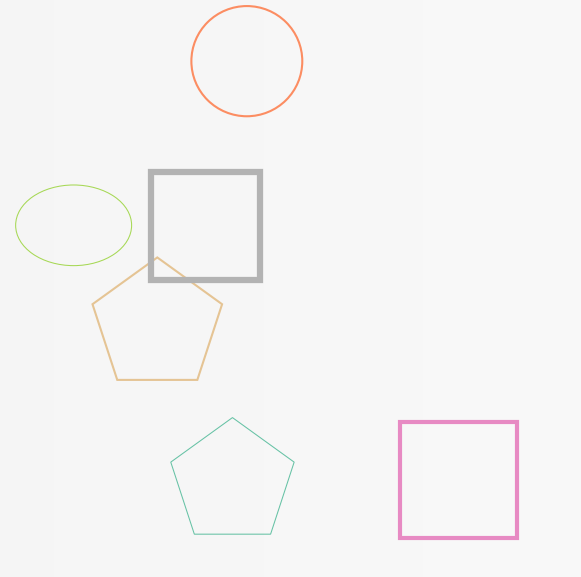[{"shape": "pentagon", "thickness": 0.5, "radius": 0.56, "center": [0.4, 0.164]}, {"shape": "circle", "thickness": 1, "radius": 0.48, "center": [0.425, 0.893]}, {"shape": "square", "thickness": 2, "radius": 0.5, "center": [0.789, 0.168]}, {"shape": "oval", "thickness": 0.5, "radius": 0.5, "center": [0.127, 0.609]}, {"shape": "pentagon", "thickness": 1, "radius": 0.59, "center": [0.271, 0.436]}, {"shape": "square", "thickness": 3, "radius": 0.47, "center": [0.353, 0.608]}]